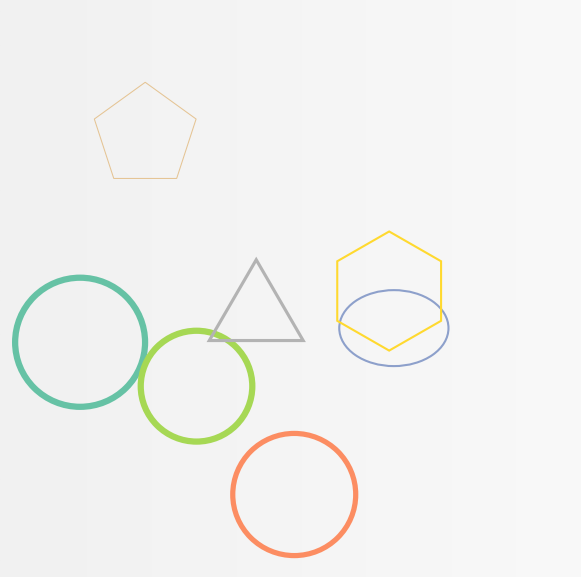[{"shape": "circle", "thickness": 3, "radius": 0.56, "center": [0.138, 0.406]}, {"shape": "circle", "thickness": 2.5, "radius": 0.53, "center": [0.506, 0.143]}, {"shape": "oval", "thickness": 1, "radius": 0.47, "center": [0.678, 0.431]}, {"shape": "circle", "thickness": 3, "radius": 0.48, "center": [0.338, 0.33]}, {"shape": "hexagon", "thickness": 1, "radius": 0.52, "center": [0.67, 0.495]}, {"shape": "pentagon", "thickness": 0.5, "radius": 0.46, "center": [0.25, 0.765]}, {"shape": "triangle", "thickness": 1.5, "radius": 0.47, "center": [0.441, 0.456]}]